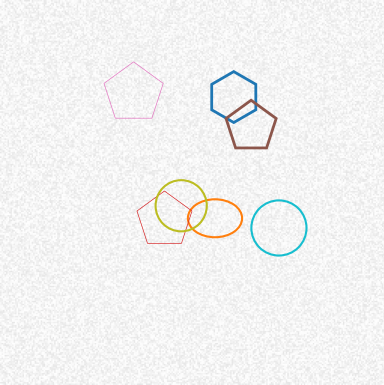[{"shape": "hexagon", "thickness": 2, "radius": 0.33, "center": [0.607, 0.748]}, {"shape": "oval", "thickness": 1.5, "radius": 0.35, "center": [0.558, 0.433]}, {"shape": "pentagon", "thickness": 0.5, "radius": 0.38, "center": [0.427, 0.429]}, {"shape": "pentagon", "thickness": 2, "radius": 0.34, "center": [0.652, 0.671]}, {"shape": "pentagon", "thickness": 0.5, "radius": 0.4, "center": [0.347, 0.758]}, {"shape": "circle", "thickness": 1.5, "radius": 0.33, "center": [0.471, 0.466]}, {"shape": "circle", "thickness": 1.5, "radius": 0.36, "center": [0.724, 0.408]}]